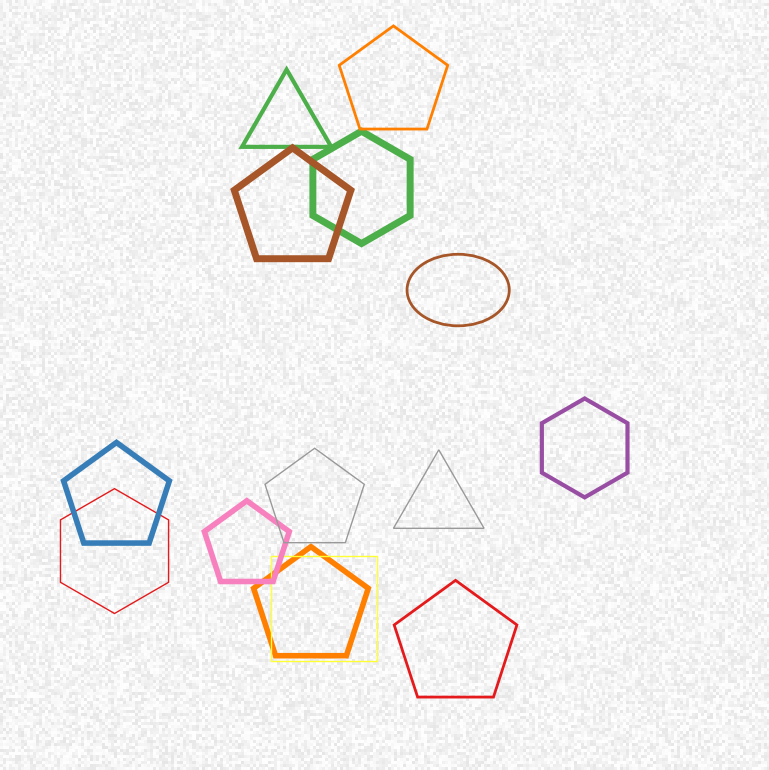[{"shape": "pentagon", "thickness": 1, "radius": 0.42, "center": [0.592, 0.163]}, {"shape": "hexagon", "thickness": 0.5, "radius": 0.41, "center": [0.149, 0.284]}, {"shape": "pentagon", "thickness": 2, "radius": 0.36, "center": [0.151, 0.353]}, {"shape": "triangle", "thickness": 1.5, "radius": 0.33, "center": [0.372, 0.843]}, {"shape": "hexagon", "thickness": 2.5, "radius": 0.36, "center": [0.469, 0.757]}, {"shape": "hexagon", "thickness": 1.5, "radius": 0.32, "center": [0.759, 0.418]}, {"shape": "pentagon", "thickness": 1, "radius": 0.37, "center": [0.511, 0.892]}, {"shape": "pentagon", "thickness": 2, "radius": 0.39, "center": [0.404, 0.212]}, {"shape": "square", "thickness": 0.5, "radius": 0.34, "center": [0.421, 0.21]}, {"shape": "oval", "thickness": 1, "radius": 0.33, "center": [0.595, 0.623]}, {"shape": "pentagon", "thickness": 2.5, "radius": 0.4, "center": [0.38, 0.728]}, {"shape": "pentagon", "thickness": 2, "radius": 0.29, "center": [0.321, 0.292]}, {"shape": "pentagon", "thickness": 0.5, "radius": 0.34, "center": [0.409, 0.35]}, {"shape": "triangle", "thickness": 0.5, "radius": 0.34, "center": [0.57, 0.348]}]